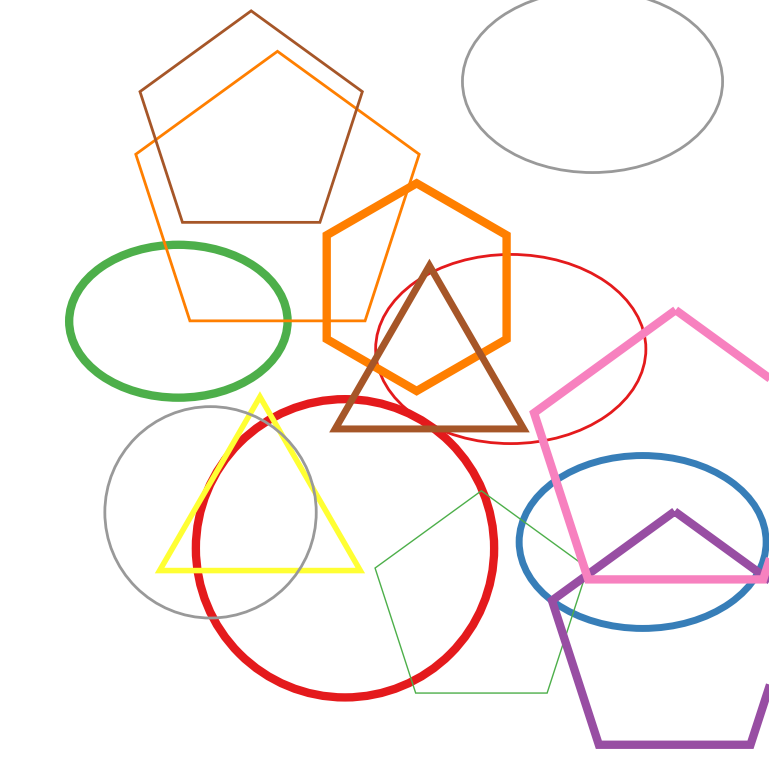[{"shape": "oval", "thickness": 1, "radius": 0.88, "center": [0.663, 0.547]}, {"shape": "circle", "thickness": 3, "radius": 0.97, "center": [0.448, 0.288]}, {"shape": "oval", "thickness": 2.5, "radius": 0.8, "center": [0.835, 0.296]}, {"shape": "pentagon", "thickness": 0.5, "radius": 0.73, "center": [0.625, 0.217]}, {"shape": "oval", "thickness": 3, "radius": 0.71, "center": [0.232, 0.583]}, {"shape": "pentagon", "thickness": 3, "radius": 0.84, "center": [0.876, 0.168]}, {"shape": "pentagon", "thickness": 1, "radius": 0.97, "center": [0.36, 0.74]}, {"shape": "hexagon", "thickness": 3, "radius": 0.67, "center": [0.541, 0.627]}, {"shape": "triangle", "thickness": 2, "radius": 0.75, "center": [0.338, 0.334]}, {"shape": "triangle", "thickness": 2.5, "radius": 0.71, "center": [0.558, 0.514]}, {"shape": "pentagon", "thickness": 1, "radius": 0.76, "center": [0.326, 0.834]}, {"shape": "pentagon", "thickness": 3, "radius": 0.97, "center": [0.877, 0.404]}, {"shape": "oval", "thickness": 1, "radius": 0.84, "center": [0.77, 0.894]}, {"shape": "circle", "thickness": 1, "radius": 0.69, "center": [0.273, 0.335]}]